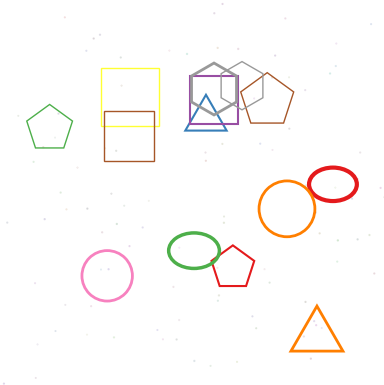[{"shape": "pentagon", "thickness": 1.5, "radius": 0.29, "center": [0.605, 0.304]}, {"shape": "oval", "thickness": 3, "radius": 0.31, "center": [0.865, 0.521]}, {"shape": "triangle", "thickness": 1.5, "radius": 0.31, "center": [0.535, 0.692]}, {"shape": "oval", "thickness": 2.5, "radius": 0.33, "center": [0.504, 0.349]}, {"shape": "pentagon", "thickness": 1, "radius": 0.31, "center": [0.129, 0.666]}, {"shape": "square", "thickness": 1.5, "radius": 0.31, "center": [0.555, 0.741]}, {"shape": "circle", "thickness": 2, "radius": 0.36, "center": [0.745, 0.458]}, {"shape": "triangle", "thickness": 2, "radius": 0.39, "center": [0.823, 0.127]}, {"shape": "square", "thickness": 1, "radius": 0.38, "center": [0.339, 0.749]}, {"shape": "square", "thickness": 1, "radius": 0.32, "center": [0.336, 0.647]}, {"shape": "pentagon", "thickness": 1, "radius": 0.36, "center": [0.694, 0.739]}, {"shape": "circle", "thickness": 2, "radius": 0.33, "center": [0.278, 0.284]}, {"shape": "hexagon", "thickness": 1, "radius": 0.31, "center": [0.629, 0.777]}, {"shape": "hexagon", "thickness": 2, "radius": 0.34, "center": [0.556, 0.769]}]